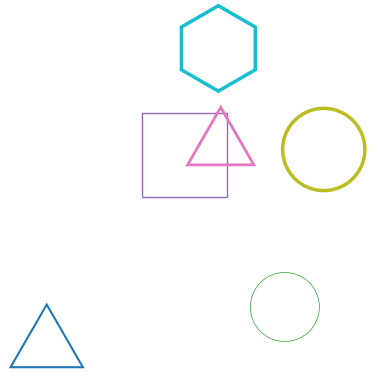[{"shape": "triangle", "thickness": 1.5, "radius": 0.54, "center": [0.121, 0.1]}, {"shape": "circle", "thickness": 0.5, "radius": 0.45, "center": [0.74, 0.203]}, {"shape": "square", "thickness": 1, "radius": 0.55, "center": [0.479, 0.598]}, {"shape": "triangle", "thickness": 2, "radius": 0.5, "center": [0.573, 0.622]}, {"shape": "circle", "thickness": 2.5, "radius": 0.53, "center": [0.841, 0.612]}, {"shape": "hexagon", "thickness": 2.5, "radius": 0.55, "center": [0.567, 0.874]}]